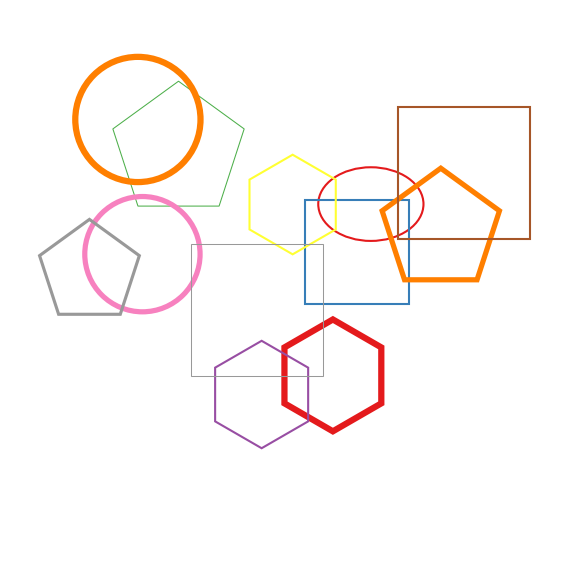[{"shape": "oval", "thickness": 1, "radius": 0.46, "center": [0.642, 0.646]}, {"shape": "hexagon", "thickness": 3, "radius": 0.48, "center": [0.576, 0.349]}, {"shape": "square", "thickness": 1, "radius": 0.45, "center": [0.619, 0.562]}, {"shape": "pentagon", "thickness": 0.5, "radius": 0.6, "center": [0.309, 0.739]}, {"shape": "hexagon", "thickness": 1, "radius": 0.47, "center": [0.453, 0.316]}, {"shape": "pentagon", "thickness": 2.5, "radius": 0.53, "center": [0.763, 0.601]}, {"shape": "circle", "thickness": 3, "radius": 0.54, "center": [0.239, 0.792]}, {"shape": "hexagon", "thickness": 1, "radius": 0.43, "center": [0.507, 0.645]}, {"shape": "square", "thickness": 1, "radius": 0.57, "center": [0.803, 0.7]}, {"shape": "circle", "thickness": 2.5, "radius": 0.5, "center": [0.247, 0.559]}, {"shape": "square", "thickness": 0.5, "radius": 0.57, "center": [0.444, 0.463]}, {"shape": "pentagon", "thickness": 1.5, "radius": 0.45, "center": [0.155, 0.528]}]